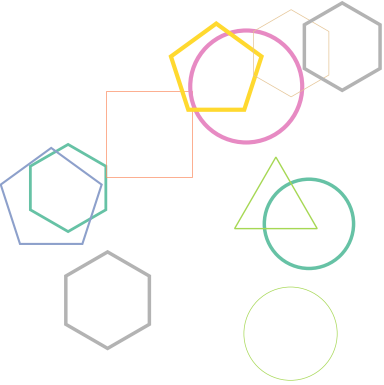[{"shape": "circle", "thickness": 2.5, "radius": 0.58, "center": [0.802, 0.419]}, {"shape": "hexagon", "thickness": 2, "radius": 0.57, "center": [0.177, 0.512]}, {"shape": "square", "thickness": 0.5, "radius": 0.56, "center": [0.388, 0.653]}, {"shape": "pentagon", "thickness": 1.5, "radius": 0.69, "center": [0.133, 0.478]}, {"shape": "circle", "thickness": 3, "radius": 0.73, "center": [0.64, 0.775]}, {"shape": "circle", "thickness": 0.5, "radius": 0.61, "center": [0.755, 0.133]}, {"shape": "triangle", "thickness": 1, "radius": 0.62, "center": [0.717, 0.468]}, {"shape": "pentagon", "thickness": 3, "radius": 0.62, "center": [0.562, 0.815]}, {"shape": "hexagon", "thickness": 0.5, "radius": 0.57, "center": [0.756, 0.862]}, {"shape": "hexagon", "thickness": 2.5, "radius": 0.63, "center": [0.279, 0.22]}, {"shape": "hexagon", "thickness": 2.5, "radius": 0.57, "center": [0.889, 0.879]}]